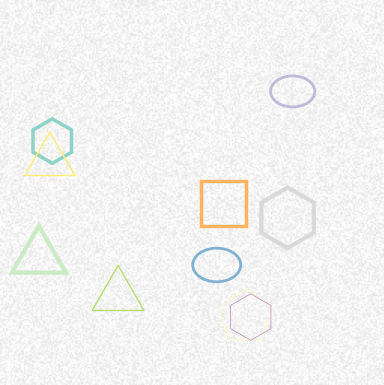[{"shape": "hexagon", "thickness": 2.5, "radius": 0.29, "center": [0.136, 0.634]}, {"shape": "pentagon", "thickness": 0.5, "radius": 0.36, "center": [0.638, 0.177]}, {"shape": "oval", "thickness": 2, "radius": 0.29, "center": [0.76, 0.763]}, {"shape": "oval", "thickness": 2, "radius": 0.31, "center": [0.563, 0.312]}, {"shape": "square", "thickness": 2.5, "radius": 0.3, "center": [0.581, 0.471]}, {"shape": "triangle", "thickness": 1, "radius": 0.39, "center": [0.307, 0.233]}, {"shape": "hexagon", "thickness": 3, "radius": 0.39, "center": [0.747, 0.434]}, {"shape": "hexagon", "thickness": 0.5, "radius": 0.3, "center": [0.651, 0.177]}, {"shape": "triangle", "thickness": 3, "radius": 0.4, "center": [0.101, 0.332]}, {"shape": "triangle", "thickness": 1, "radius": 0.38, "center": [0.129, 0.582]}]